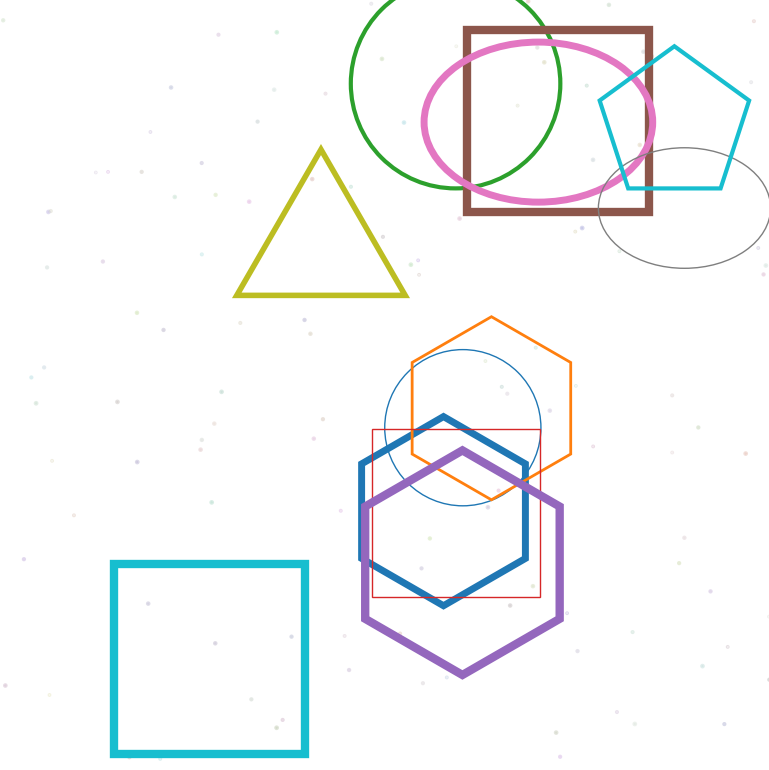[{"shape": "circle", "thickness": 0.5, "radius": 0.51, "center": [0.601, 0.445]}, {"shape": "hexagon", "thickness": 2.5, "radius": 0.61, "center": [0.576, 0.336]}, {"shape": "hexagon", "thickness": 1, "radius": 0.59, "center": [0.638, 0.47]}, {"shape": "circle", "thickness": 1.5, "radius": 0.68, "center": [0.592, 0.891]}, {"shape": "square", "thickness": 0.5, "radius": 0.55, "center": [0.592, 0.334]}, {"shape": "hexagon", "thickness": 3, "radius": 0.73, "center": [0.601, 0.269]}, {"shape": "square", "thickness": 3, "radius": 0.59, "center": [0.724, 0.843]}, {"shape": "oval", "thickness": 2.5, "radius": 0.74, "center": [0.699, 0.841]}, {"shape": "oval", "thickness": 0.5, "radius": 0.56, "center": [0.889, 0.73]}, {"shape": "triangle", "thickness": 2, "radius": 0.63, "center": [0.417, 0.68]}, {"shape": "square", "thickness": 3, "radius": 0.62, "center": [0.272, 0.144]}, {"shape": "pentagon", "thickness": 1.5, "radius": 0.51, "center": [0.876, 0.838]}]